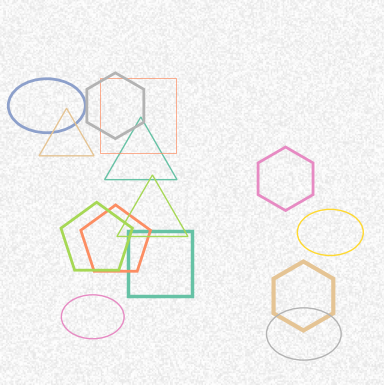[{"shape": "triangle", "thickness": 1, "radius": 0.54, "center": [0.366, 0.588]}, {"shape": "square", "thickness": 2.5, "radius": 0.42, "center": [0.416, 0.316]}, {"shape": "square", "thickness": 0.5, "radius": 0.49, "center": [0.358, 0.7]}, {"shape": "pentagon", "thickness": 2, "radius": 0.48, "center": [0.3, 0.372]}, {"shape": "oval", "thickness": 2, "radius": 0.5, "center": [0.122, 0.725]}, {"shape": "oval", "thickness": 1, "radius": 0.41, "center": [0.241, 0.177]}, {"shape": "hexagon", "thickness": 2, "radius": 0.41, "center": [0.742, 0.536]}, {"shape": "triangle", "thickness": 1, "radius": 0.53, "center": [0.396, 0.439]}, {"shape": "pentagon", "thickness": 2, "radius": 0.49, "center": [0.251, 0.377]}, {"shape": "oval", "thickness": 1, "radius": 0.43, "center": [0.858, 0.396]}, {"shape": "triangle", "thickness": 1, "radius": 0.41, "center": [0.173, 0.637]}, {"shape": "hexagon", "thickness": 3, "radius": 0.45, "center": [0.788, 0.231]}, {"shape": "hexagon", "thickness": 2, "radius": 0.43, "center": [0.3, 0.725]}, {"shape": "oval", "thickness": 1, "radius": 0.48, "center": [0.789, 0.133]}]